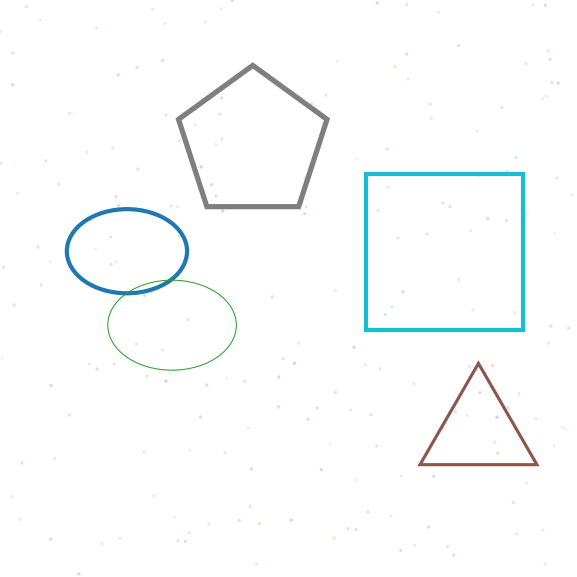[{"shape": "oval", "thickness": 2, "radius": 0.52, "center": [0.22, 0.564]}, {"shape": "oval", "thickness": 0.5, "radius": 0.56, "center": [0.298, 0.436]}, {"shape": "triangle", "thickness": 1.5, "radius": 0.58, "center": [0.828, 0.253]}, {"shape": "pentagon", "thickness": 2.5, "radius": 0.68, "center": [0.438, 0.751]}, {"shape": "square", "thickness": 2, "radius": 0.68, "center": [0.77, 0.563]}]